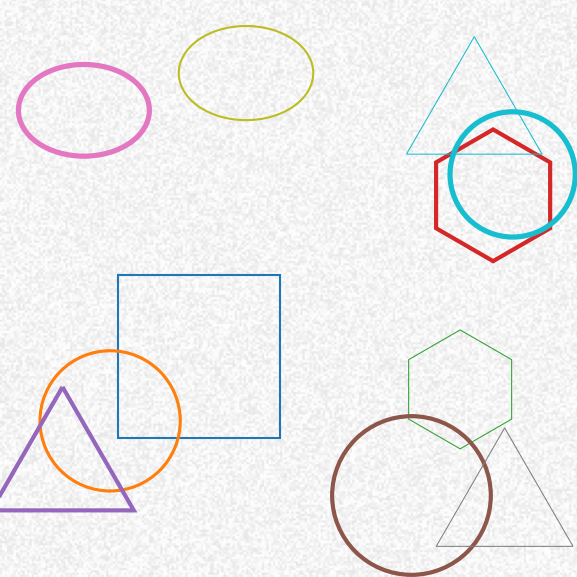[{"shape": "square", "thickness": 1, "radius": 0.7, "center": [0.345, 0.382]}, {"shape": "circle", "thickness": 1.5, "radius": 0.61, "center": [0.191, 0.27]}, {"shape": "hexagon", "thickness": 0.5, "radius": 0.51, "center": [0.797, 0.325]}, {"shape": "hexagon", "thickness": 2, "radius": 0.57, "center": [0.854, 0.661]}, {"shape": "triangle", "thickness": 2, "radius": 0.71, "center": [0.108, 0.187]}, {"shape": "circle", "thickness": 2, "radius": 0.69, "center": [0.713, 0.141]}, {"shape": "oval", "thickness": 2.5, "radius": 0.57, "center": [0.145, 0.808]}, {"shape": "triangle", "thickness": 0.5, "radius": 0.68, "center": [0.874, 0.121]}, {"shape": "oval", "thickness": 1, "radius": 0.58, "center": [0.426, 0.873]}, {"shape": "triangle", "thickness": 0.5, "radius": 0.68, "center": [0.821, 0.8]}, {"shape": "circle", "thickness": 2.5, "radius": 0.54, "center": [0.888, 0.697]}]